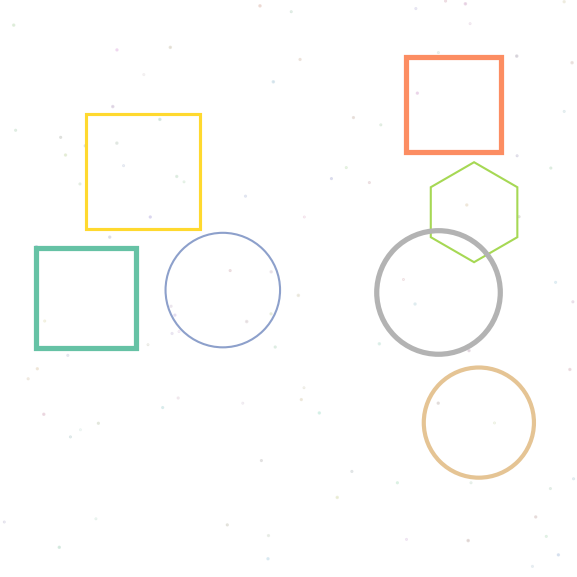[{"shape": "square", "thickness": 2.5, "radius": 0.43, "center": [0.148, 0.484]}, {"shape": "square", "thickness": 2.5, "radius": 0.41, "center": [0.785, 0.818]}, {"shape": "circle", "thickness": 1, "radius": 0.5, "center": [0.386, 0.497]}, {"shape": "hexagon", "thickness": 1, "radius": 0.43, "center": [0.821, 0.632]}, {"shape": "square", "thickness": 1.5, "radius": 0.5, "center": [0.248, 0.703]}, {"shape": "circle", "thickness": 2, "radius": 0.48, "center": [0.829, 0.267]}, {"shape": "circle", "thickness": 2.5, "radius": 0.53, "center": [0.759, 0.493]}]